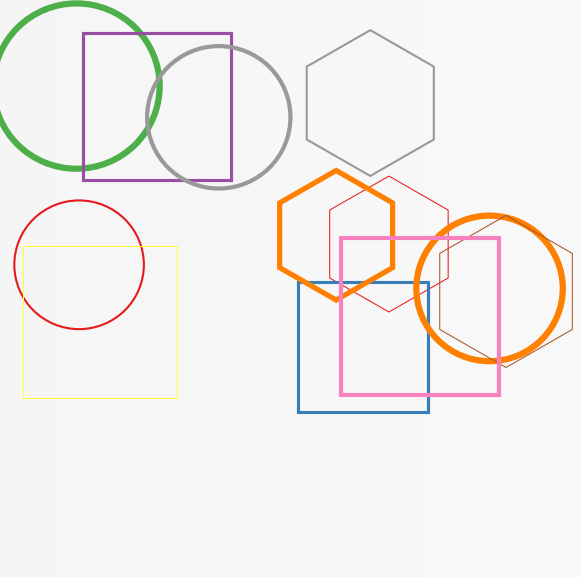[{"shape": "hexagon", "thickness": 0.5, "radius": 0.59, "center": [0.669, 0.577]}, {"shape": "circle", "thickness": 1, "radius": 0.56, "center": [0.136, 0.541]}, {"shape": "square", "thickness": 1.5, "radius": 0.56, "center": [0.625, 0.398]}, {"shape": "circle", "thickness": 3, "radius": 0.72, "center": [0.132, 0.85]}, {"shape": "square", "thickness": 1.5, "radius": 0.63, "center": [0.27, 0.814]}, {"shape": "circle", "thickness": 3, "radius": 0.63, "center": [0.842, 0.5]}, {"shape": "hexagon", "thickness": 2.5, "radius": 0.56, "center": [0.578, 0.592]}, {"shape": "square", "thickness": 0.5, "radius": 0.66, "center": [0.172, 0.442]}, {"shape": "hexagon", "thickness": 0.5, "radius": 0.66, "center": [0.871, 0.494]}, {"shape": "square", "thickness": 2, "radius": 0.68, "center": [0.723, 0.452]}, {"shape": "circle", "thickness": 2, "radius": 0.62, "center": [0.376, 0.796]}, {"shape": "hexagon", "thickness": 1, "radius": 0.63, "center": [0.637, 0.821]}]